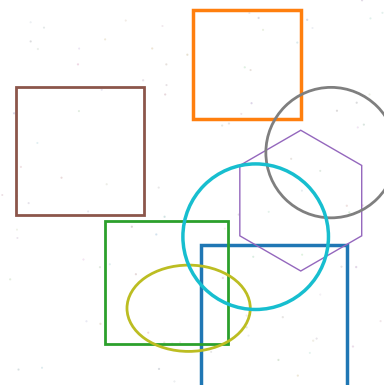[{"shape": "square", "thickness": 2.5, "radius": 0.95, "center": [0.712, 0.174]}, {"shape": "square", "thickness": 2.5, "radius": 0.71, "center": [0.641, 0.832]}, {"shape": "square", "thickness": 2, "radius": 0.8, "center": [0.431, 0.267]}, {"shape": "hexagon", "thickness": 1, "radius": 0.91, "center": [0.781, 0.479]}, {"shape": "square", "thickness": 2, "radius": 0.83, "center": [0.207, 0.609]}, {"shape": "circle", "thickness": 2, "radius": 0.85, "center": [0.86, 0.604]}, {"shape": "oval", "thickness": 2, "radius": 0.8, "center": [0.49, 0.199]}, {"shape": "circle", "thickness": 2.5, "radius": 0.95, "center": [0.664, 0.385]}]